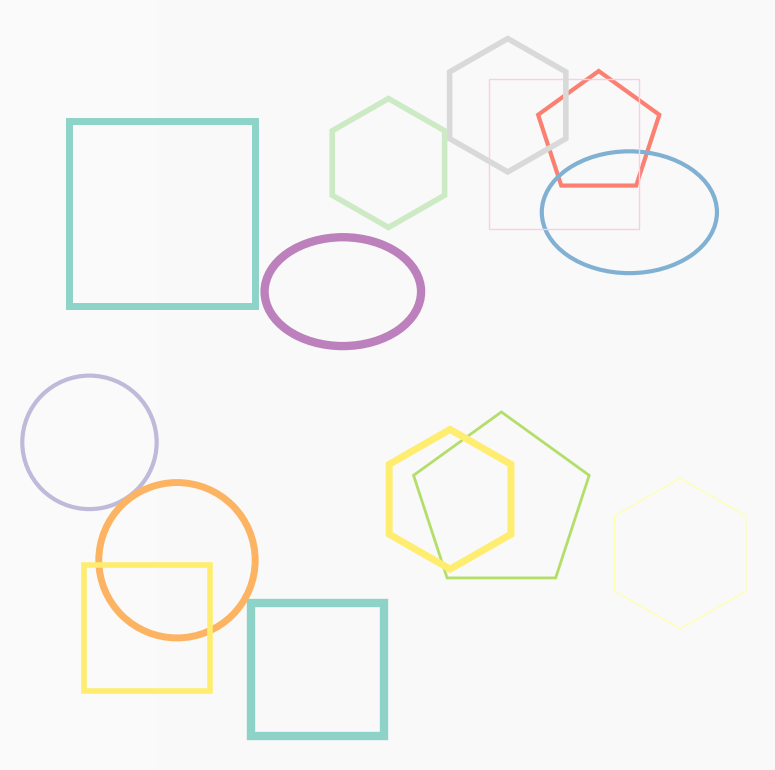[{"shape": "square", "thickness": 3, "radius": 0.43, "center": [0.41, 0.131]}, {"shape": "square", "thickness": 2.5, "radius": 0.6, "center": [0.21, 0.722]}, {"shape": "hexagon", "thickness": 0.5, "radius": 0.49, "center": [0.878, 0.281]}, {"shape": "circle", "thickness": 1.5, "radius": 0.43, "center": [0.115, 0.425]}, {"shape": "pentagon", "thickness": 1.5, "radius": 0.41, "center": [0.773, 0.826]}, {"shape": "oval", "thickness": 1.5, "radius": 0.57, "center": [0.812, 0.724]}, {"shape": "circle", "thickness": 2.5, "radius": 0.5, "center": [0.228, 0.272]}, {"shape": "pentagon", "thickness": 1, "radius": 0.6, "center": [0.647, 0.346]}, {"shape": "square", "thickness": 0.5, "radius": 0.48, "center": [0.727, 0.8]}, {"shape": "hexagon", "thickness": 2, "radius": 0.43, "center": [0.655, 0.863]}, {"shape": "oval", "thickness": 3, "radius": 0.5, "center": [0.442, 0.621]}, {"shape": "hexagon", "thickness": 2, "radius": 0.42, "center": [0.501, 0.788]}, {"shape": "hexagon", "thickness": 2.5, "radius": 0.45, "center": [0.581, 0.352]}, {"shape": "square", "thickness": 2, "radius": 0.41, "center": [0.189, 0.184]}]